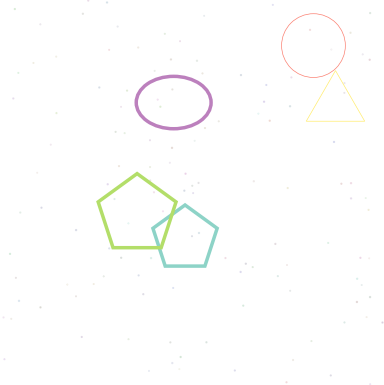[{"shape": "pentagon", "thickness": 2.5, "radius": 0.44, "center": [0.481, 0.38]}, {"shape": "circle", "thickness": 0.5, "radius": 0.41, "center": [0.814, 0.882]}, {"shape": "pentagon", "thickness": 2.5, "radius": 0.53, "center": [0.356, 0.443]}, {"shape": "oval", "thickness": 2.5, "radius": 0.49, "center": [0.451, 0.734]}, {"shape": "triangle", "thickness": 0.5, "radius": 0.44, "center": [0.871, 0.729]}]